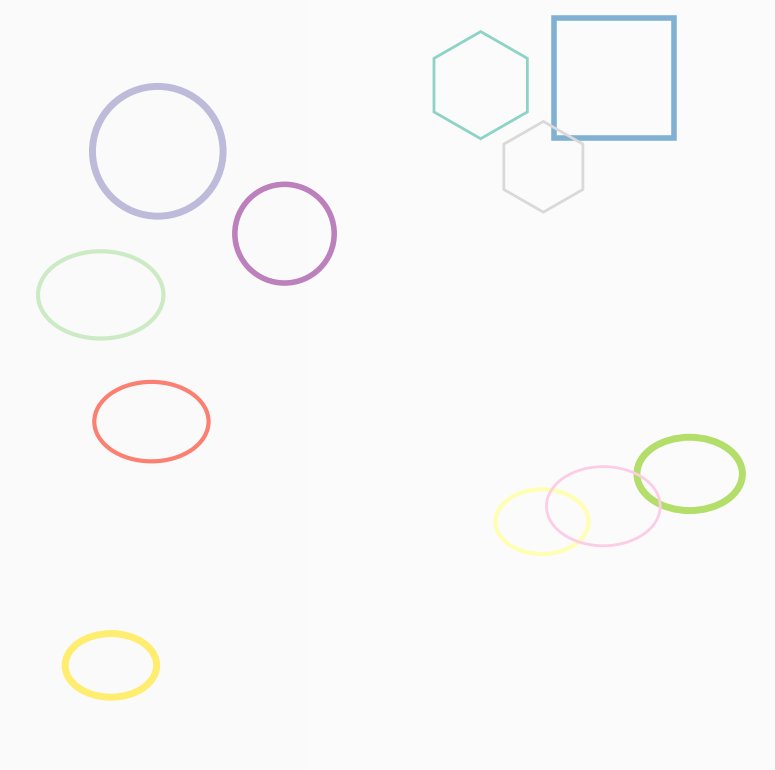[{"shape": "hexagon", "thickness": 1, "radius": 0.35, "center": [0.62, 0.889]}, {"shape": "oval", "thickness": 1.5, "radius": 0.3, "center": [0.699, 0.323]}, {"shape": "circle", "thickness": 2.5, "radius": 0.42, "center": [0.204, 0.804]}, {"shape": "oval", "thickness": 1.5, "radius": 0.37, "center": [0.195, 0.452]}, {"shape": "square", "thickness": 2, "radius": 0.39, "center": [0.792, 0.899]}, {"shape": "oval", "thickness": 2.5, "radius": 0.34, "center": [0.89, 0.385]}, {"shape": "oval", "thickness": 1, "radius": 0.37, "center": [0.778, 0.343]}, {"shape": "hexagon", "thickness": 1, "radius": 0.29, "center": [0.701, 0.783]}, {"shape": "circle", "thickness": 2, "radius": 0.32, "center": [0.367, 0.697]}, {"shape": "oval", "thickness": 1.5, "radius": 0.4, "center": [0.13, 0.617]}, {"shape": "oval", "thickness": 2.5, "radius": 0.3, "center": [0.143, 0.136]}]